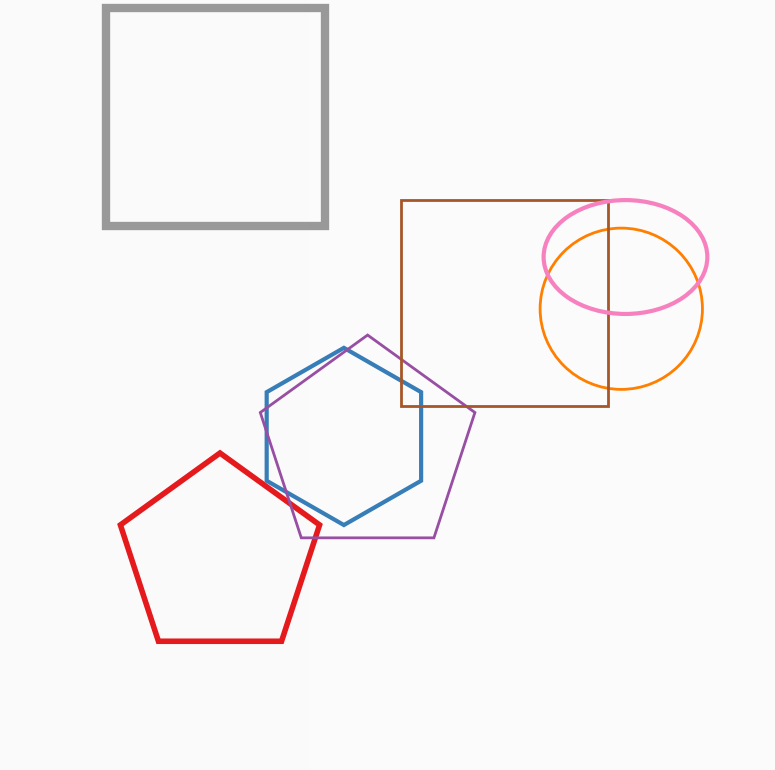[{"shape": "pentagon", "thickness": 2, "radius": 0.68, "center": [0.284, 0.277]}, {"shape": "hexagon", "thickness": 1.5, "radius": 0.58, "center": [0.444, 0.433]}, {"shape": "pentagon", "thickness": 1, "radius": 0.73, "center": [0.474, 0.419]}, {"shape": "circle", "thickness": 1, "radius": 0.52, "center": [0.802, 0.599]}, {"shape": "square", "thickness": 1, "radius": 0.67, "center": [0.651, 0.607]}, {"shape": "oval", "thickness": 1.5, "radius": 0.53, "center": [0.807, 0.666]}, {"shape": "square", "thickness": 3, "radius": 0.71, "center": [0.278, 0.848]}]